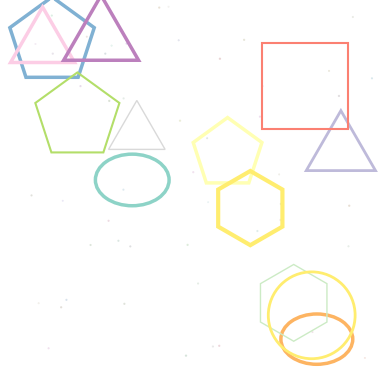[{"shape": "oval", "thickness": 2.5, "radius": 0.48, "center": [0.343, 0.533]}, {"shape": "pentagon", "thickness": 2.5, "radius": 0.47, "center": [0.591, 0.601]}, {"shape": "triangle", "thickness": 2, "radius": 0.52, "center": [0.885, 0.609]}, {"shape": "square", "thickness": 1.5, "radius": 0.56, "center": [0.793, 0.776]}, {"shape": "pentagon", "thickness": 2.5, "radius": 0.58, "center": [0.135, 0.892]}, {"shape": "oval", "thickness": 2.5, "radius": 0.47, "center": [0.823, 0.119]}, {"shape": "pentagon", "thickness": 1.5, "radius": 0.57, "center": [0.201, 0.697]}, {"shape": "triangle", "thickness": 2.5, "radius": 0.48, "center": [0.111, 0.886]}, {"shape": "triangle", "thickness": 1, "radius": 0.42, "center": [0.355, 0.654]}, {"shape": "triangle", "thickness": 2.5, "radius": 0.56, "center": [0.263, 0.9]}, {"shape": "hexagon", "thickness": 1, "radius": 0.5, "center": [0.763, 0.213]}, {"shape": "hexagon", "thickness": 3, "radius": 0.48, "center": [0.65, 0.46]}, {"shape": "circle", "thickness": 2, "radius": 0.56, "center": [0.81, 0.181]}]